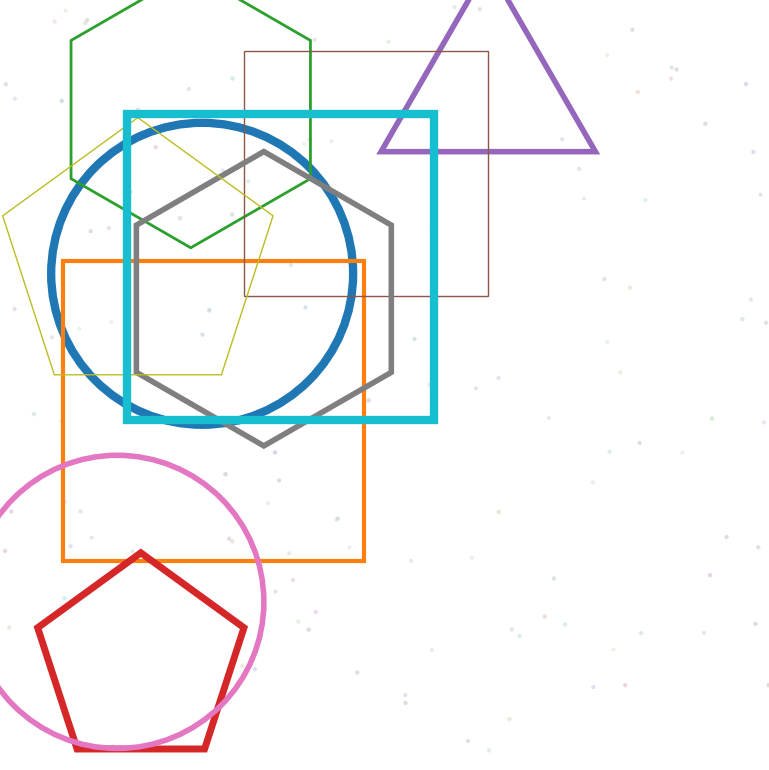[{"shape": "circle", "thickness": 3, "radius": 0.98, "center": [0.263, 0.644]}, {"shape": "square", "thickness": 1.5, "radius": 0.98, "center": [0.278, 0.466]}, {"shape": "hexagon", "thickness": 1, "radius": 0.9, "center": [0.248, 0.858]}, {"shape": "pentagon", "thickness": 2.5, "radius": 0.7, "center": [0.183, 0.141]}, {"shape": "triangle", "thickness": 2, "radius": 0.8, "center": [0.634, 0.883]}, {"shape": "square", "thickness": 0.5, "radius": 0.79, "center": [0.475, 0.775]}, {"shape": "circle", "thickness": 2, "radius": 0.95, "center": [0.152, 0.218]}, {"shape": "hexagon", "thickness": 2, "radius": 0.96, "center": [0.343, 0.612]}, {"shape": "pentagon", "thickness": 0.5, "radius": 0.92, "center": [0.179, 0.663]}, {"shape": "square", "thickness": 3, "radius": 0.99, "center": [0.364, 0.653]}]